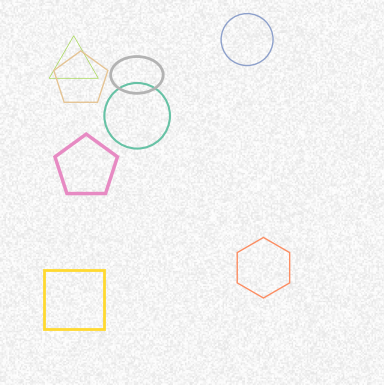[{"shape": "circle", "thickness": 1.5, "radius": 0.43, "center": [0.356, 0.699]}, {"shape": "hexagon", "thickness": 1, "radius": 0.39, "center": [0.684, 0.305]}, {"shape": "circle", "thickness": 1, "radius": 0.34, "center": [0.642, 0.897]}, {"shape": "pentagon", "thickness": 2.5, "radius": 0.43, "center": [0.224, 0.566]}, {"shape": "triangle", "thickness": 0.5, "radius": 0.37, "center": [0.191, 0.833]}, {"shape": "square", "thickness": 2, "radius": 0.39, "center": [0.193, 0.221]}, {"shape": "pentagon", "thickness": 1, "radius": 0.37, "center": [0.21, 0.794]}, {"shape": "oval", "thickness": 2, "radius": 0.34, "center": [0.356, 0.805]}]